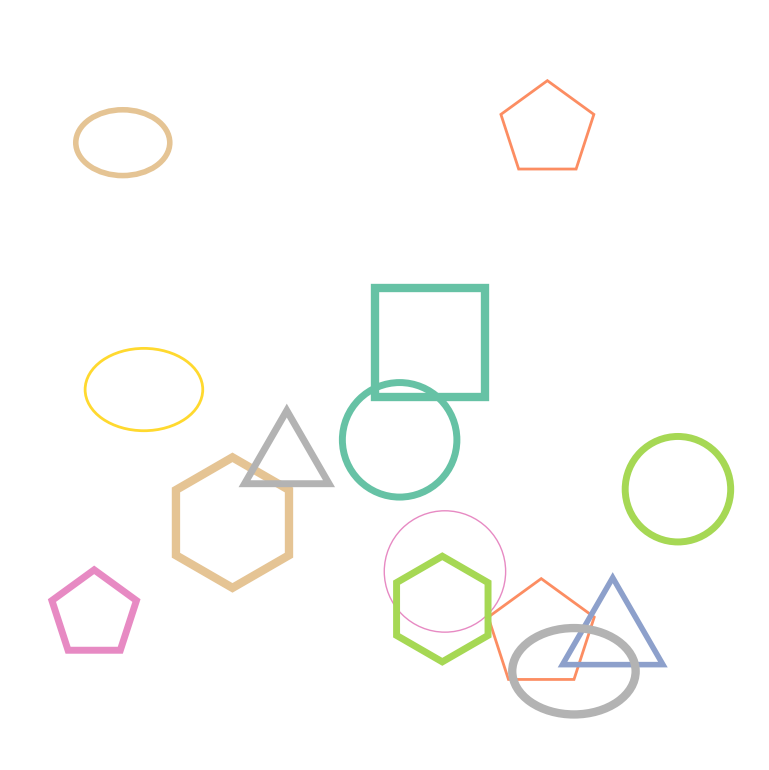[{"shape": "circle", "thickness": 2.5, "radius": 0.37, "center": [0.519, 0.429]}, {"shape": "square", "thickness": 3, "radius": 0.36, "center": [0.558, 0.555]}, {"shape": "pentagon", "thickness": 1, "radius": 0.36, "center": [0.703, 0.176]}, {"shape": "pentagon", "thickness": 1, "radius": 0.32, "center": [0.711, 0.832]}, {"shape": "triangle", "thickness": 2, "radius": 0.38, "center": [0.796, 0.174]}, {"shape": "circle", "thickness": 0.5, "radius": 0.39, "center": [0.578, 0.258]}, {"shape": "pentagon", "thickness": 2.5, "radius": 0.29, "center": [0.122, 0.202]}, {"shape": "hexagon", "thickness": 2.5, "radius": 0.34, "center": [0.574, 0.209]}, {"shape": "circle", "thickness": 2.5, "radius": 0.34, "center": [0.88, 0.365]}, {"shape": "oval", "thickness": 1, "radius": 0.38, "center": [0.187, 0.494]}, {"shape": "oval", "thickness": 2, "radius": 0.31, "center": [0.159, 0.815]}, {"shape": "hexagon", "thickness": 3, "radius": 0.42, "center": [0.302, 0.321]}, {"shape": "oval", "thickness": 3, "radius": 0.4, "center": [0.745, 0.128]}, {"shape": "triangle", "thickness": 2.5, "radius": 0.32, "center": [0.372, 0.403]}]